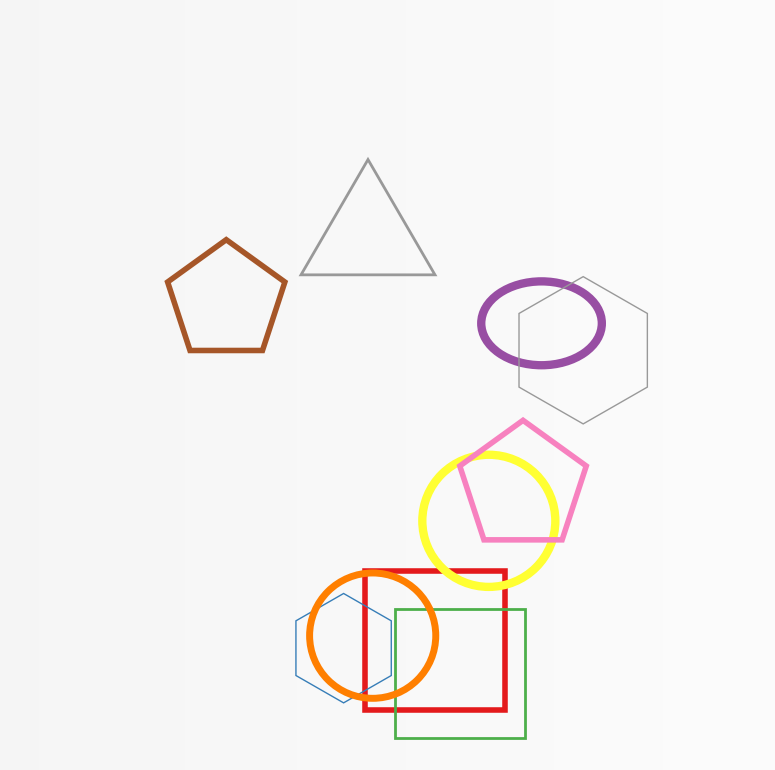[{"shape": "square", "thickness": 2, "radius": 0.45, "center": [0.561, 0.169]}, {"shape": "hexagon", "thickness": 0.5, "radius": 0.36, "center": [0.443, 0.158]}, {"shape": "square", "thickness": 1, "radius": 0.42, "center": [0.593, 0.125]}, {"shape": "oval", "thickness": 3, "radius": 0.39, "center": [0.699, 0.58]}, {"shape": "circle", "thickness": 2.5, "radius": 0.41, "center": [0.481, 0.174]}, {"shape": "circle", "thickness": 3, "radius": 0.43, "center": [0.631, 0.324]}, {"shape": "pentagon", "thickness": 2, "radius": 0.4, "center": [0.292, 0.609]}, {"shape": "pentagon", "thickness": 2, "radius": 0.43, "center": [0.675, 0.368]}, {"shape": "triangle", "thickness": 1, "radius": 0.5, "center": [0.475, 0.693]}, {"shape": "hexagon", "thickness": 0.5, "radius": 0.48, "center": [0.752, 0.545]}]